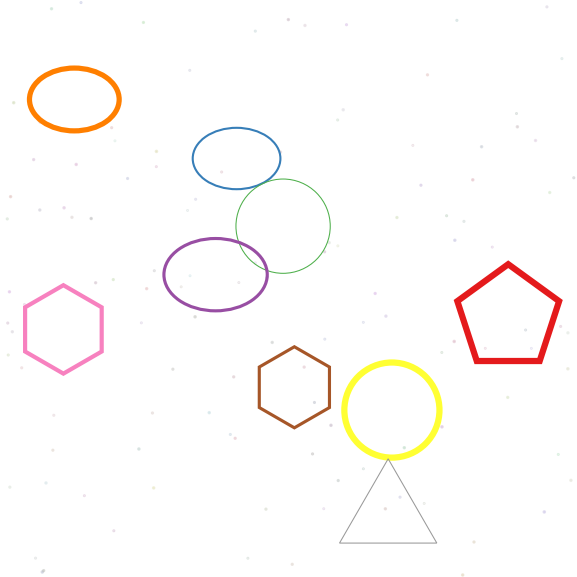[{"shape": "pentagon", "thickness": 3, "radius": 0.46, "center": [0.88, 0.449]}, {"shape": "oval", "thickness": 1, "radius": 0.38, "center": [0.41, 0.725]}, {"shape": "circle", "thickness": 0.5, "radius": 0.41, "center": [0.49, 0.607]}, {"shape": "oval", "thickness": 1.5, "radius": 0.45, "center": [0.373, 0.524]}, {"shape": "oval", "thickness": 2.5, "radius": 0.39, "center": [0.129, 0.827]}, {"shape": "circle", "thickness": 3, "radius": 0.41, "center": [0.679, 0.289]}, {"shape": "hexagon", "thickness": 1.5, "radius": 0.35, "center": [0.51, 0.329]}, {"shape": "hexagon", "thickness": 2, "radius": 0.38, "center": [0.11, 0.429]}, {"shape": "triangle", "thickness": 0.5, "radius": 0.49, "center": [0.672, 0.107]}]